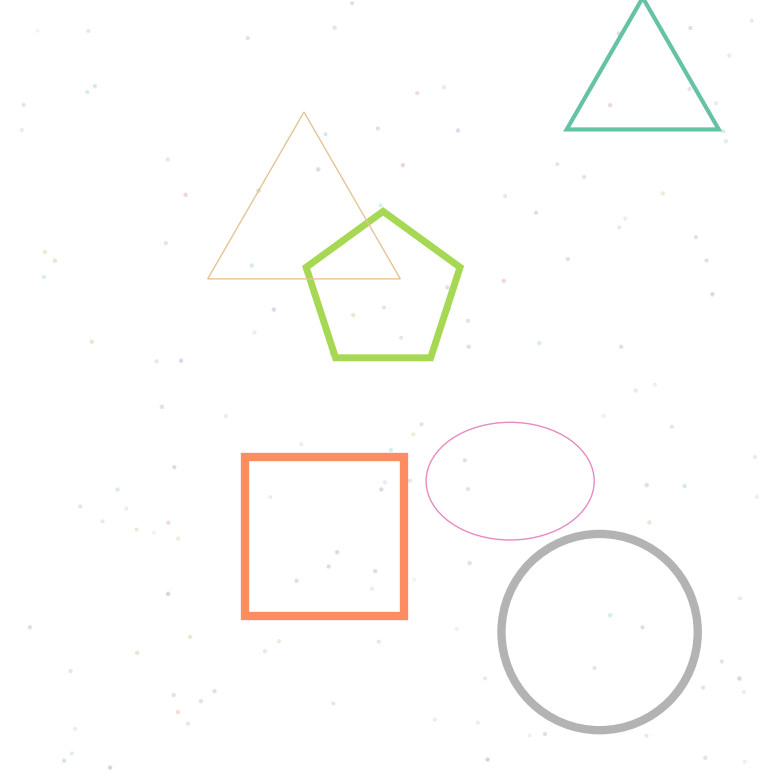[{"shape": "triangle", "thickness": 1.5, "radius": 0.57, "center": [0.835, 0.889]}, {"shape": "square", "thickness": 3, "radius": 0.52, "center": [0.422, 0.303]}, {"shape": "oval", "thickness": 0.5, "radius": 0.55, "center": [0.663, 0.375]}, {"shape": "pentagon", "thickness": 2.5, "radius": 0.53, "center": [0.498, 0.62]}, {"shape": "triangle", "thickness": 0.5, "radius": 0.72, "center": [0.395, 0.71]}, {"shape": "circle", "thickness": 3, "radius": 0.64, "center": [0.779, 0.179]}]